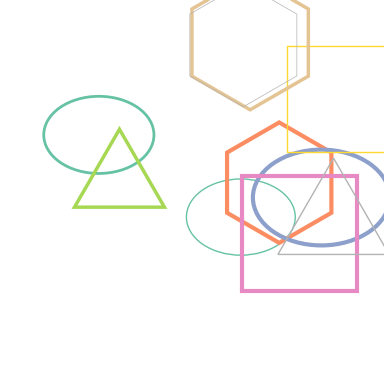[{"shape": "oval", "thickness": 1, "radius": 0.71, "center": [0.626, 0.436]}, {"shape": "oval", "thickness": 2, "radius": 0.72, "center": [0.257, 0.65]}, {"shape": "hexagon", "thickness": 3, "radius": 0.78, "center": [0.725, 0.526]}, {"shape": "oval", "thickness": 3, "radius": 0.89, "center": [0.835, 0.487]}, {"shape": "square", "thickness": 3, "radius": 0.74, "center": [0.777, 0.394]}, {"shape": "triangle", "thickness": 2.5, "radius": 0.67, "center": [0.31, 0.529]}, {"shape": "square", "thickness": 1, "radius": 0.69, "center": [0.883, 0.742]}, {"shape": "hexagon", "thickness": 2.5, "radius": 0.87, "center": [0.65, 0.889]}, {"shape": "hexagon", "thickness": 0.5, "radius": 0.8, "center": [0.632, 0.883]}, {"shape": "triangle", "thickness": 1, "radius": 0.83, "center": [0.866, 0.423]}]